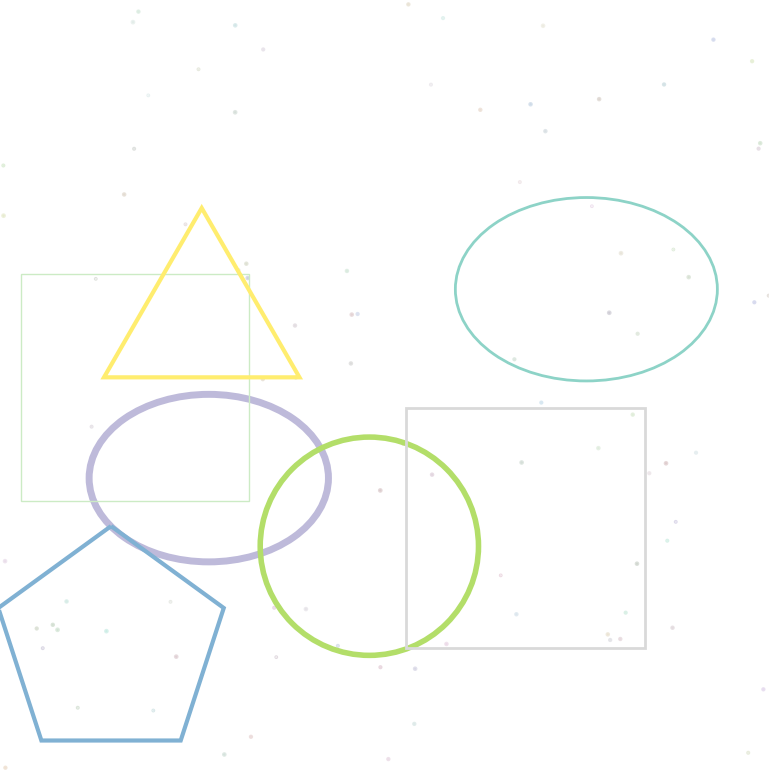[{"shape": "oval", "thickness": 1, "radius": 0.85, "center": [0.762, 0.624]}, {"shape": "oval", "thickness": 2.5, "radius": 0.78, "center": [0.271, 0.379]}, {"shape": "pentagon", "thickness": 1.5, "radius": 0.77, "center": [0.144, 0.163]}, {"shape": "circle", "thickness": 2, "radius": 0.71, "center": [0.48, 0.291]}, {"shape": "square", "thickness": 1, "radius": 0.78, "center": [0.682, 0.315]}, {"shape": "square", "thickness": 0.5, "radius": 0.74, "center": [0.175, 0.497]}, {"shape": "triangle", "thickness": 1.5, "radius": 0.73, "center": [0.262, 0.583]}]